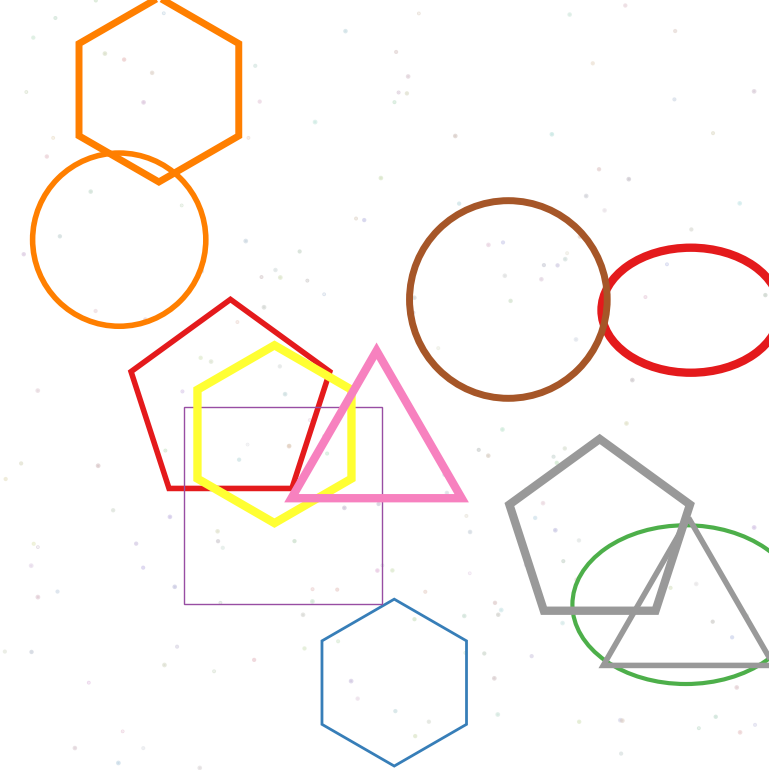[{"shape": "pentagon", "thickness": 2, "radius": 0.68, "center": [0.299, 0.475]}, {"shape": "oval", "thickness": 3, "radius": 0.58, "center": [0.897, 0.597]}, {"shape": "hexagon", "thickness": 1, "radius": 0.54, "center": [0.512, 0.113]}, {"shape": "oval", "thickness": 1.5, "radius": 0.74, "center": [0.891, 0.215]}, {"shape": "square", "thickness": 0.5, "radius": 0.64, "center": [0.368, 0.344]}, {"shape": "hexagon", "thickness": 2.5, "radius": 0.6, "center": [0.206, 0.883]}, {"shape": "circle", "thickness": 2, "radius": 0.56, "center": [0.155, 0.689]}, {"shape": "hexagon", "thickness": 3, "radius": 0.58, "center": [0.356, 0.436]}, {"shape": "circle", "thickness": 2.5, "radius": 0.64, "center": [0.66, 0.611]}, {"shape": "triangle", "thickness": 3, "radius": 0.64, "center": [0.489, 0.417]}, {"shape": "triangle", "thickness": 2, "radius": 0.64, "center": [0.894, 0.2]}, {"shape": "pentagon", "thickness": 3, "radius": 0.62, "center": [0.779, 0.307]}]